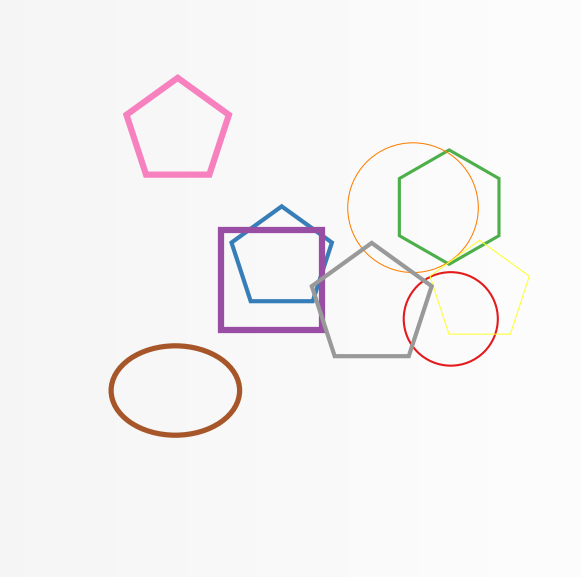[{"shape": "circle", "thickness": 1, "radius": 0.4, "center": [0.776, 0.447]}, {"shape": "pentagon", "thickness": 2, "radius": 0.45, "center": [0.485, 0.551]}, {"shape": "hexagon", "thickness": 1.5, "radius": 0.49, "center": [0.773, 0.641]}, {"shape": "square", "thickness": 3, "radius": 0.43, "center": [0.467, 0.515]}, {"shape": "circle", "thickness": 0.5, "radius": 0.56, "center": [0.711, 0.64]}, {"shape": "pentagon", "thickness": 0.5, "radius": 0.45, "center": [0.825, 0.493]}, {"shape": "oval", "thickness": 2.5, "radius": 0.55, "center": [0.302, 0.323]}, {"shape": "pentagon", "thickness": 3, "radius": 0.46, "center": [0.306, 0.772]}, {"shape": "pentagon", "thickness": 2, "radius": 0.54, "center": [0.64, 0.47]}]